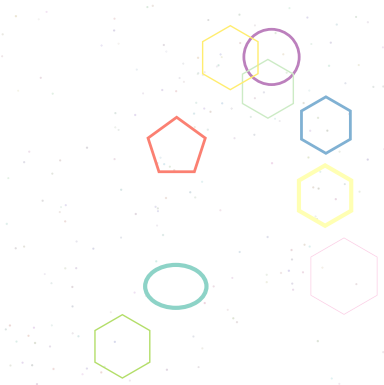[{"shape": "oval", "thickness": 3, "radius": 0.4, "center": [0.457, 0.256]}, {"shape": "hexagon", "thickness": 3, "radius": 0.39, "center": [0.844, 0.492]}, {"shape": "pentagon", "thickness": 2, "radius": 0.39, "center": [0.459, 0.617]}, {"shape": "hexagon", "thickness": 2, "radius": 0.37, "center": [0.847, 0.675]}, {"shape": "hexagon", "thickness": 1, "radius": 0.41, "center": [0.318, 0.1]}, {"shape": "hexagon", "thickness": 0.5, "radius": 0.5, "center": [0.894, 0.283]}, {"shape": "circle", "thickness": 2, "radius": 0.36, "center": [0.705, 0.852]}, {"shape": "hexagon", "thickness": 1, "radius": 0.38, "center": [0.696, 0.769]}, {"shape": "hexagon", "thickness": 1, "radius": 0.42, "center": [0.598, 0.85]}]